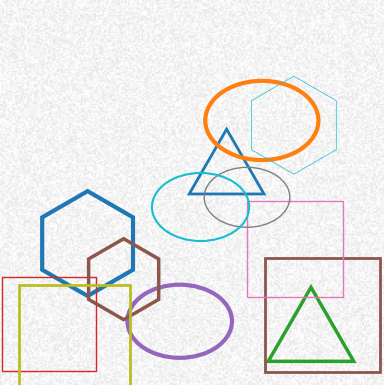[{"shape": "hexagon", "thickness": 3, "radius": 0.68, "center": [0.228, 0.367]}, {"shape": "triangle", "thickness": 2, "radius": 0.56, "center": [0.589, 0.552]}, {"shape": "oval", "thickness": 3, "radius": 0.73, "center": [0.68, 0.687]}, {"shape": "triangle", "thickness": 2.5, "radius": 0.64, "center": [0.808, 0.126]}, {"shape": "square", "thickness": 1, "radius": 0.61, "center": [0.127, 0.159]}, {"shape": "oval", "thickness": 3, "radius": 0.68, "center": [0.467, 0.166]}, {"shape": "square", "thickness": 2, "radius": 0.74, "center": [0.837, 0.182]}, {"shape": "hexagon", "thickness": 2.5, "radius": 0.53, "center": [0.321, 0.275]}, {"shape": "square", "thickness": 1, "radius": 0.63, "center": [0.766, 0.353]}, {"shape": "oval", "thickness": 1, "radius": 0.56, "center": [0.642, 0.488]}, {"shape": "square", "thickness": 2, "radius": 0.72, "center": [0.194, 0.115]}, {"shape": "hexagon", "thickness": 0.5, "radius": 0.64, "center": [0.763, 0.675]}, {"shape": "oval", "thickness": 1.5, "radius": 0.63, "center": [0.521, 0.462]}]